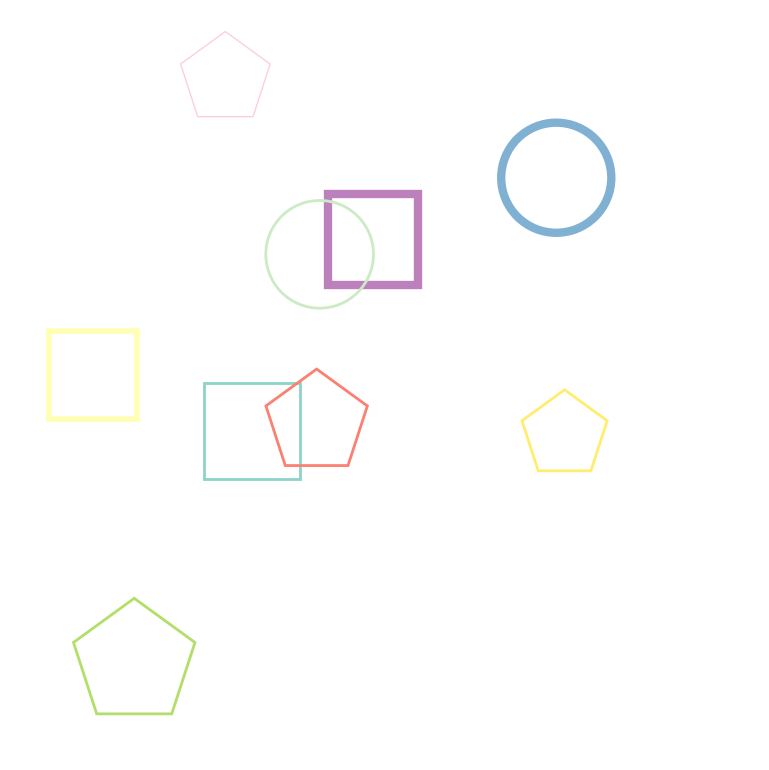[{"shape": "square", "thickness": 1, "radius": 0.31, "center": [0.327, 0.44]}, {"shape": "square", "thickness": 2, "radius": 0.29, "center": [0.121, 0.513]}, {"shape": "pentagon", "thickness": 1, "radius": 0.35, "center": [0.411, 0.451]}, {"shape": "circle", "thickness": 3, "radius": 0.36, "center": [0.722, 0.769]}, {"shape": "pentagon", "thickness": 1, "radius": 0.41, "center": [0.174, 0.14]}, {"shape": "pentagon", "thickness": 0.5, "radius": 0.31, "center": [0.293, 0.898]}, {"shape": "square", "thickness": 3, "radius": 0.29, "center": [0.484, 0.689]}, {"shape": "circle", "thickness": 1, "radius": 0.35, "center": [0.415, 0.67]}, {"shape": "pentagon", "thickness": 1, "radius": 0.29, "center": [0.733, 0.436]}]